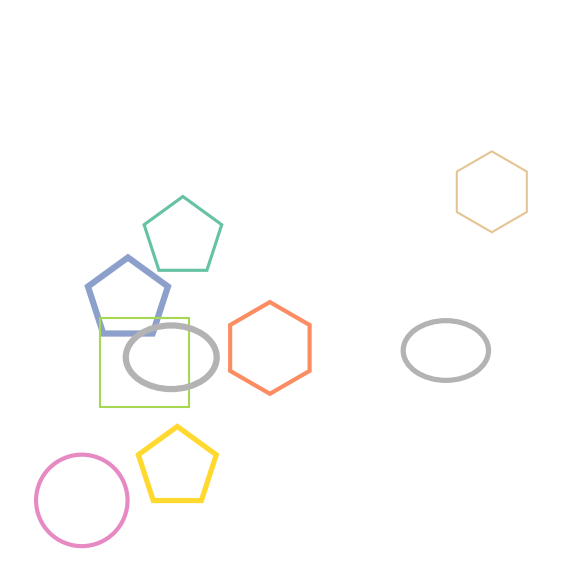[{"shape": "pentagon", "thickness": 1.5, "radius": 0.35, "center": [0.317, 0.588]}, {"shape": "hexagon", "thickness": 2, "radius": 0.4, "center": [0.467, 0.397]}, {"shape": "pentagon", "thickness": 3, "radius": 0.36, "center": [0.222, 0.481]}, {"shape": "circle", "thickness": 2, "radius": 0.4, "center": [0.142, 0.133]}, {"shape": "square", "thickness": 1, "radius": 0.39, "center": [0.251, 0.371]}, {"shape": "pentagon", "thickness": 2.5, "radius": 0.35, "center": [0.307, 0.19]}, {"shape": "hexagon", "thickness": 1, "radius": 0.35, "center": [0.852, 0.667]}, {"shape": "oval", "thickness": 3, "radius": 0.39, "center": [0.297, 0.38]}, {"shape": "oval", "thickness": 2.5, "radius": 0.37, "center": [0.772, 0.392]}]